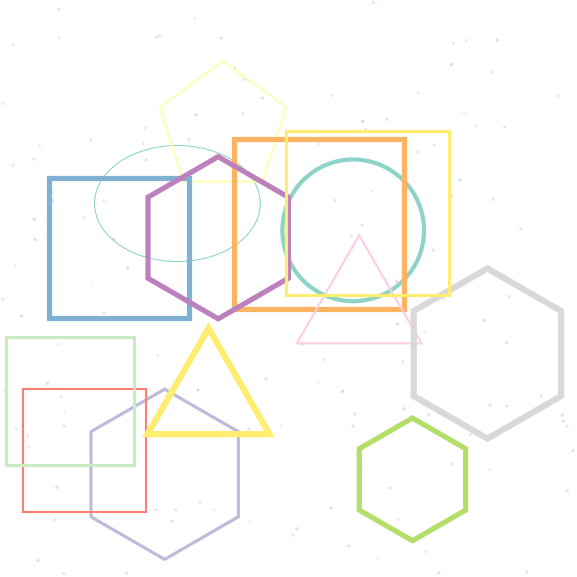[{"shape": "oval", "thickness": 0.5, "radius": 0.72, "center": [0.307, 0.647]}, {"shape": "circle", "thickness": 2, "radius": 0.61, "center": [0.612, 0.6]}, {"shape": "pentagon", "thickness": 1, "radius": 0.58, "center": [0.386, 0.778]}, {"shape": "hexagon", "thickness": 1.5, "radius": 0.74, "center": [0.285, 0.178]}, {"shape": "square", "thickness": 1, "radius": 0.53, "center": [0.147, 0.219]}, {"shape": "square", "thickness": 2.5, "radius": 0.61, "center": [0.205, 0.569]}, {"shape": "square", "thickness": 2.5, "radius": 0.74, "center": [0.552, 0.611]}, {"shape": "hexagon", "thickness": 2.5, "radius": 0.53, "center": [0.714, 0.169]}, {"shape": "triangle", "thickness": 1, "radius": 0.62, "center": [0.622, 0.467]}, {"shape": "hexagon", "thickness": 3, "radius": 0.74, "center": [0.844, 0.387]}, {"shape": "hexagon", "thickness": 2.5, "radius": 0.7, "center": [0.378, 0.587]}, {"shape": "square", "thickness": 1.5, "radius": 0.56, "center": [0.121, 0.305]}, {"shape": "square", "thickness": 1.5, "radius": 0.71, "center": [0.636, 0.63]}, {"shape": "triangle", "thickness": 3, "radius": 0.61, "center": [0.361, 0.308]}]